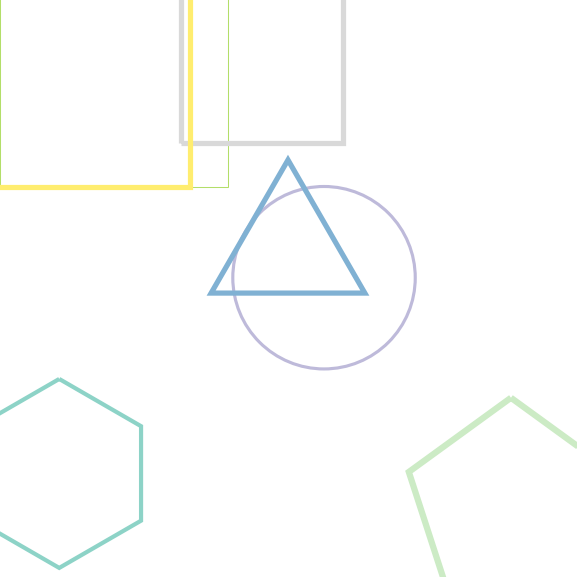[{"shape": "hexagon", "thickness": 2, "radius": 0.82, "center": [0.103, 0.179]}, {"shape": "circle", "thickness": 1.5, "radius": 0.79, "center": [0.561, 0.518]}, {"shape": "triangle", "thickness": 2.5, "radius": 0.77, "center": [0.499, 0.568]}, {"shape": "square", "thickness": 0.5, "radius": 0.99, "center": [0.198, 0.872]}, {"shape": "square", "thickness": 2.5, "radius": 0.7, "center": [0.454, 0.892]}, {"shape": "pentagon", "thickness": 3, "radius": 0.93, "center": [0.885, 0.124]}, {"shape": "square", "thickness": 2.5, "radius": 0.86, "center": [0.157, 0.847]}]